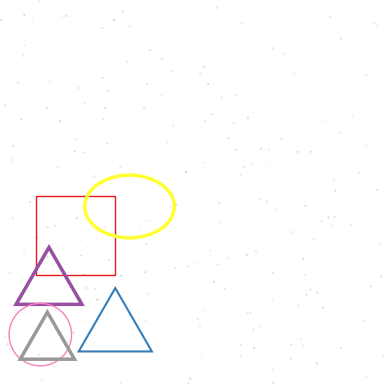[{"shape": "square", "thickness": 1, "radius": 0.52, "center": [0.196, 0.388]}, {"shape": "triangle", "thickness": 1.5, "radius": 0.55, "center": [0.299, 0.142]}, {"shape": "triangle", "thickness": 2.5, "radius": 0.49, "center": [0.127, 0.259]}, {"shape": "oval", "thickness": 2.5, "radius": 0.58, "center": [0.336, 0.464]}, {"shape": "circle", "thickness": 1, "radius": 0.41, "center": [0.105, 0.131]}, {"shape": "triangle", "thickness": 2.5, "radius": 0.41, "center": [0.123, 0.108]}]